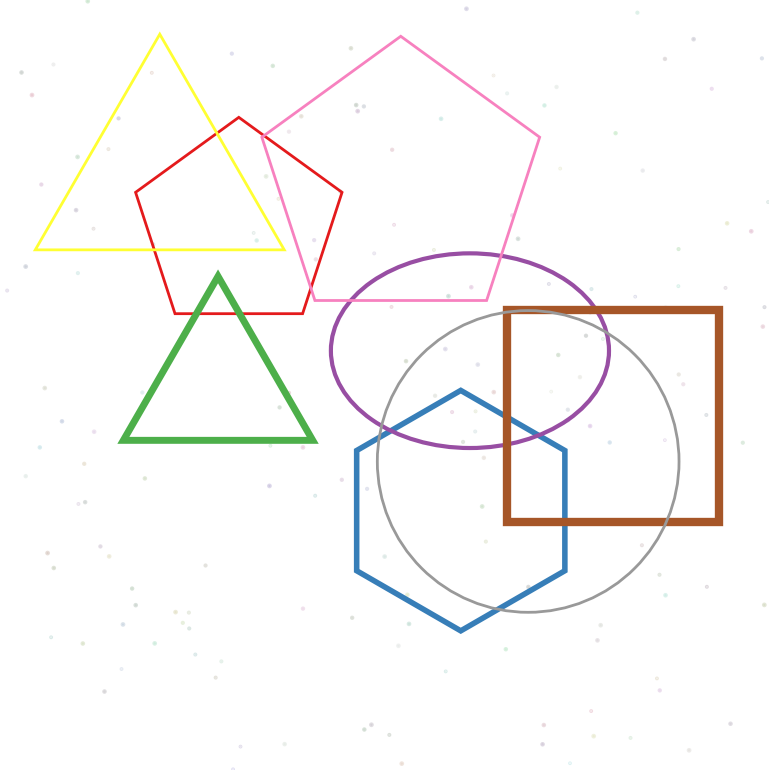[{"shape": "pentagon", "thickness": 1, "radius": 0.7, "center": [0.31, 0.707]}, {"shape": "hexagon", "thickness": 2, "radius": 0.78, "center": [0.598, 0.337]}, {"shape": "triangle", "thickness": 2.5, "radius": 0.71, "center": [0.283, 0.499]}, {"shape": "oval", "thickness": 1.5, "radius": 0.9, "center": [0.61, 0.545]}, {"shape": "triangle", "thickness": 1, "radius": 0.93, "center": [0.207, 0.769]}, {"shape": "square", "thickness": 3, "radius": 0.69, "center": [0.796, 0.46]}, {"shape": "pentagon", "thickness": 1, "radius": 0.95, "center": [0.52, 0.763]}, {"shape": "circle", "thickness": 1, "radius": 0.98, "center": [0.686, 0.401]}]